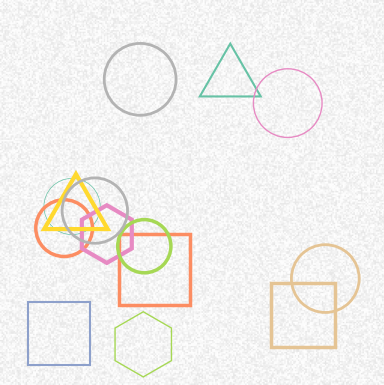[{"shape": "circle", "thickness": 0.5, "radius": 0.37, "center": [0.187, 0.464]}, {"shape": "triangle", "thickness": 1.5, "radius": 0.46, "center": [0.598, 0.795]}, {"shape": "circle", "thickness": 2.5, "radius": 0.37, "center": [0.167, 0.407]}, {"shape": "square", "thickness": 2.5, "radius": 0.46, "center": [0.401, 0.301]}, {"shape": "square", "thickness": 1.5, "radius": 0.4, "center": [0.154, 0.134]}, {"shape": "circle", "thickness": 1, "radius": 0.45, "center": [0.747, 0.732]}, {"shape": "hexagon", "thickness": 3, "radius": 0.37, "center": [0.277, 0.392]}, {"shape": "circle", "thickness": 2.5, "radius": 0.35, "center": [0.375, 0.36]}, {"shape": "hexagon", "thickness": 1, "radius": 0.42, "center": [0.372, 0.106]}, {"shape": "triangle", "thickness": 3, "radius": 0.48, "center": [0.197, 0.453]}, {"shape": "square", "thickness": 2.5, "radius": 0.42, "center": [0.788, 0.182]}, {"shape": "circle", "thickness": 2, "radius": 0.44, "center": [0.845, 0.276]}, {"shape": "circle", "thickness": 2, "radius": 0.42, "center": [0.246, 0.453]}, {"shape": "circle", "thickness": 2, "radius": 0.47, "center": [0.364, 0.794]}]